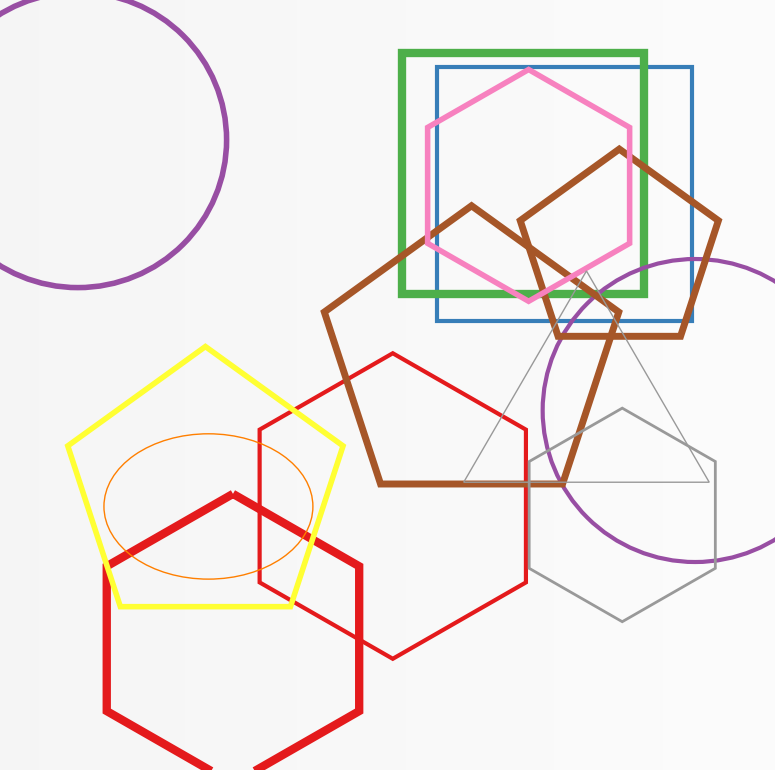[{"shape": "hexagon", "thickness": 3, "radius": 0.94, "center": [0.301, 0.171]}, {"shape": "hexagon", "thickness": 1.5, "radius": 0.99, "center": [0.507, 0.343]}, {"shape": "square", "thickness": 1.5, "radius": 0.82, "center": [0.728, 0.749]}, {"shape": "square", "thickness": 3, "radius": 0.78, "center": [0.675, 0.774]}, {"shape": "circle", "thickness": 2, "radius": 0.96, "center": [0.101, 0.818]}, {"shape": "circle", "thickness": 1.5, "radius": 0.98, "center": [0.897, 0.467]}, {"shape": "oval", "thickness": 0.5, "radius": 0.67, "center": [0.269, 0.342]}, {"shape": "pentagon", "thickness": 2, "radius": 0.93, "center": [0.265, 0.363]}, {"shape": "pentagon", "thickness": 2.5, "radius": 0.67, "center": [0.799, 0.672]}, {"shape": "pentagon", "thickness": 2.5, "radius": 1.0, "center": [0.608, 0.533]}, {"shape": "hexagon", "thickness": 2, "radius": 0.75, "center": [0.682, 0.759]}, {"shape": "triangle", "thickness": 0.5, "radius": 0.91, "center": [0.757, 0.465]}, {"shape": "hexagon", "thickness": 1, "radius": 0.69, "center": [0.803, 0.331]}]